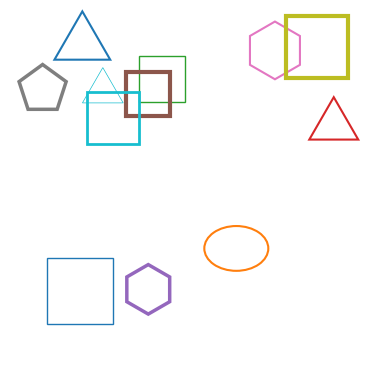[{"shape": "square", "thickness": 1, "radius": 0.43, "center": [0.207, 0.243]}, {"shape": "triangle", "thickness": 1.5, "radius": 0.42, "center": [0.214, 0.887]}, {"shape": "oval", "thickness": 1.5, "radius": 0.42, "center": [0.614, 0.355]}, {"shape": "square", "thickness": 1, "radius": 0.3, "center": [0.42, 0.796]}, {"shape": "triangle", "thickness": 1.5, "radius": 0.37, "center": [0.867, 0.674]}, {"shape": "hexagon", "thickness": 2.5, "radius": 0.32, "center": [0.385, 0.248]}, {"shape": "square", "thickness": 3, "radius": 0.29, "center": [0.385, 0.756]}, {"shape": "hexagon", "thickness": 1.5, "radius": 0.37, "center": [0.714, 0.869]}, {"shape": "pentagon", "thickness": 2.5, "radius": 0.32, "center": [0.111, 0.768]}, {"shape": "square", "thickness": 3, "radius": 0.4, "center": [0.824, 0.879]}, {"shape": "triangle", "thickness": 0.5, "radius": 0.31, "center": [0.267, 0.763]}, {"shape": "square", "thickness": 2, "radius": 0.34, "center": [0.294, 0.693]}]